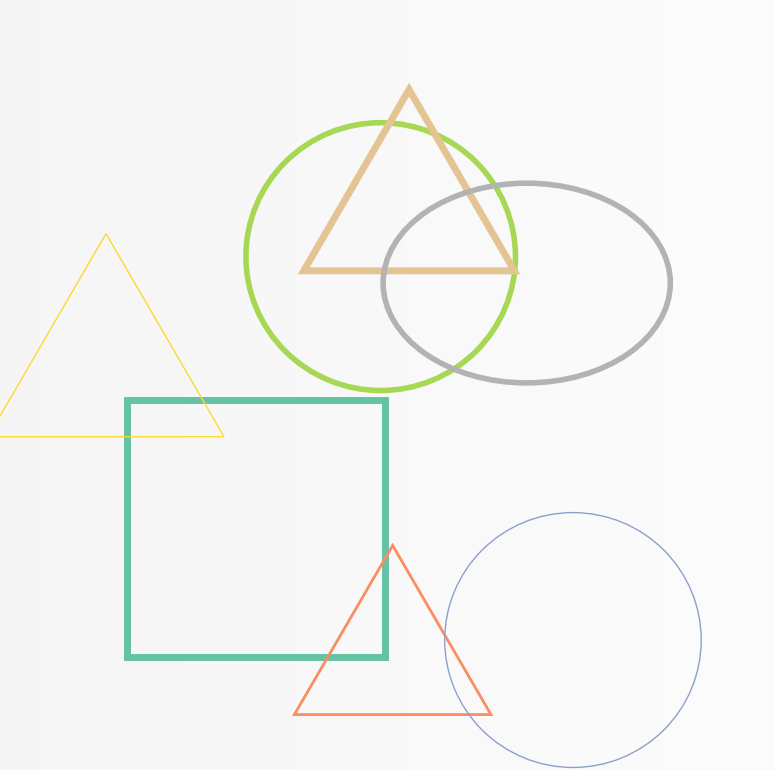[{"shape": "square", "thickness": 2.5, "radius": 0.83, "center": [0.33, 0.314]}, {"shape": "triangle", "thickness": 1, "radius": 0.73, "center": [0.507, 0.145]}, {"shape": "circle", "thickness": 0.5, "radius": 0.83, "center": [0.739, 0.169]}, {"shape": "circle", "thickness": 2, "radius": 0.87, "center": [0.491, 0.667]}, {"shape": "triangle", "thickness": 0.5, "radius": 0.88, "center": [0.137, 0.521]}, {"shape": "triangle", "thickness": 2.5, "radius": 0.78, "center": [0.528, 0.727]}, {"shape": "oval", "thickness": 2, "radius": 0.93, "center": [0.68, 0.632]}]